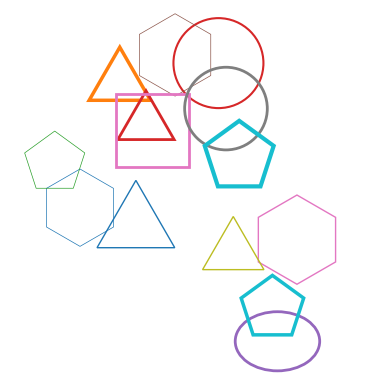[{"shape": "hexagon", "thickness": 0.5, "radius": 0.5, "center": [0.208, 0.461]}, {"shape": "triangle", "thickness": 1, "radius": 0.58, "center": [0.353, 0.415]}, {"shape": "triangle", "thickness": 2.5, "radius": 0.46, "center": [0.311, 0.785]}, {"shape": "pentagon", "thickness": 0.5, "radius": 0.41, "center": [0.142, 0.577]}, {"shape": "circle", "thickness": 1.5, "radius": 0.58, "center": [0.567, 0.836]}, {"shape": "triangle", "thickness": 2, "radius": 0.42, "center": [0.379, 0.68]}, {"shape": "oval", "thickness": 2, "radius": 0.55, "center": [0.721, 0.114]}, {"shape": "hexagon", "thickness": 0.5, "radius": 0.54, "center": [0.455, 0.857]}, {"shape": "square", "thickness": 2, "radius": 0.47, "center": [0.396, 0.66]}, {"shape": "hexagon", "thickness": 1, "radius": 0.58, "center": [0.771, 0.378]}, {"shape": "circle", "thickness": 2, "radius": 0.54, "center": [0.587, 0.718]}, {"shape": "triangle", "thickness": 1, "radius": 0.46, "center": [0.606, 0.346]}, {"shape": "pentagon", "thickness": 3, "radius": 0.47, "center": [0.621, 0.592]}, {"shape": "pentagon", "thickness": 2.5, "radius": 0.43, "center": [0.708, 0.199]}]